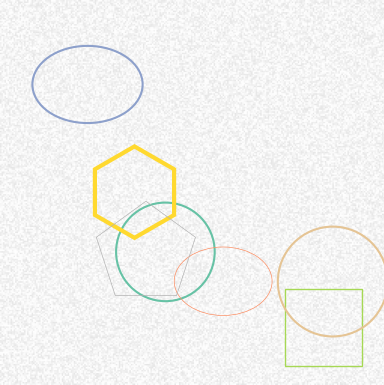[{"shape": "circle", "thickness": 1.5, "radius": 0.64, "center": [0.43, 0.346]}, {"shape": "oval", "thickness": 0.5, "radius": 0.64, "center": [0.58, 0.269]}, {"shape": "oval", "thickness": 1.5, "radius": 0.72, "center": [0.227, 0.781]}, {"shape": "square", "thickness": 1, "radius": 0.5, "center": [0.841, 0.149]}, {"shape": "hexagon", "thickness": 3, "radius": 0.59, "center": [0.349, 0.501]}, {"shape": "circle", "thickness": 1.5, "radius": 0.71, "center": [0.864, 0.269]}, {"shape": "pentagon", "thickness": 0.5, "radius": 0.68, "center": [0.379, 0.342]}]